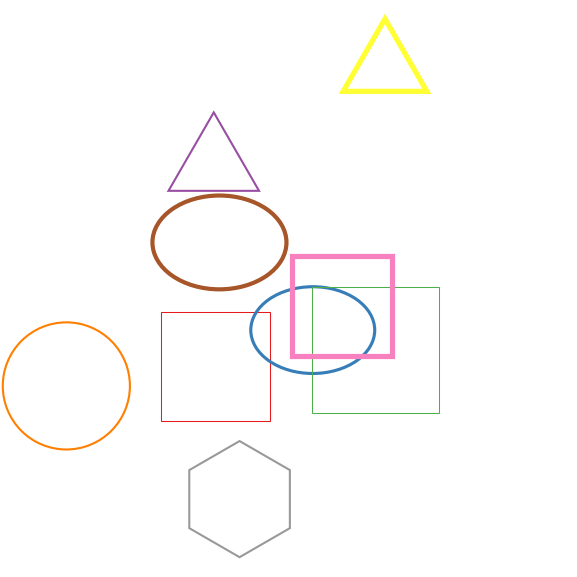[{"shape": "square", "thickness": 0.5, "radius": 0.47, "center": [0.374, 0.365]}, {"shape": "oval", "thickness": 1.5, "radius": 0.54, "center": [0.542, 0.428]}, {"shape": "square", "thickness": 0.5, "radius": 0.55, "center": [0.65, 0.393]}, {"shape": "triangle", "thickness": 1, "radius": 0.45, "center": [0.37, 0.714]}, {"shape": "circle", "thickness": 1, "radius": 0.55, "center": [0.115, 0.331]}, {"shape": "triangle", "thickness": 2.5, "radius": 0.42, "center": [0.667, 0.883]}, {"shape": "oval", "thickness": 2, "radius": 0.58, "center": [0.38, 0.579]}, {"shape": "square", "thickness": 2.5, "radius": 0.43, "center": [0.591, 0.469]}, {"shape": "hexagon", "thickness": 1, "radius": 0.5, "center": [0.415, 0.135]}]